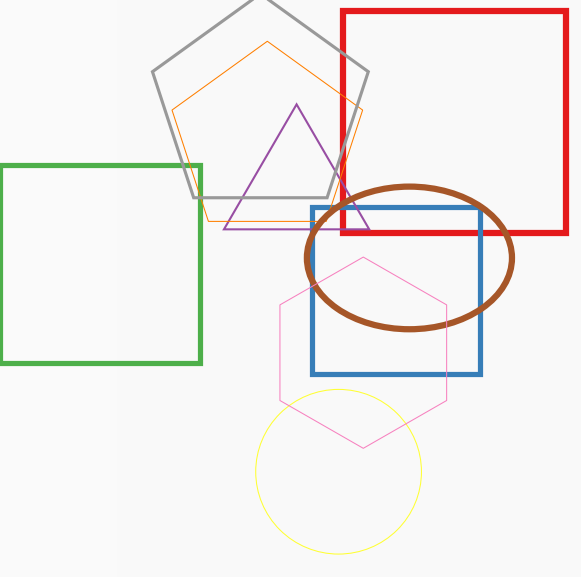[{"shape": "square", "thickness": 3, "radius": 0.96, "center": [0.782, 0.788]}, {"shape": "square", "thickness": 2.5, "radius": 0.72, "center": [0.681, 0.496]}, {"shape": "square", "thickness": 2.5, "radius": 0.86, "center": [0.173, 0.542]}, {"shape": "triangle", "thickness": 1, "radius": 0.72, "center": [0.51, 0.674]}, {"shape": "pentagon", "thickness": 0.5, "radius": 0.86, "center": [0.46, 0.755]}, {"shape": "circle", "thickness": 0.5, "radius": 0.71, "center": [0.583, 0.182]}, {"shape": "oval", "thickness": 3, "radius": 0.88, "center": [0.704, 0.553]}, {"shape": "hexagon", "thickness": 0.5, "radius": 0.83, "center": [0.625, 0.388]}, {"shape": "pentagon", "thickness": 1.5, "radius": 0.98, "center": [0.448, 0.815]}]